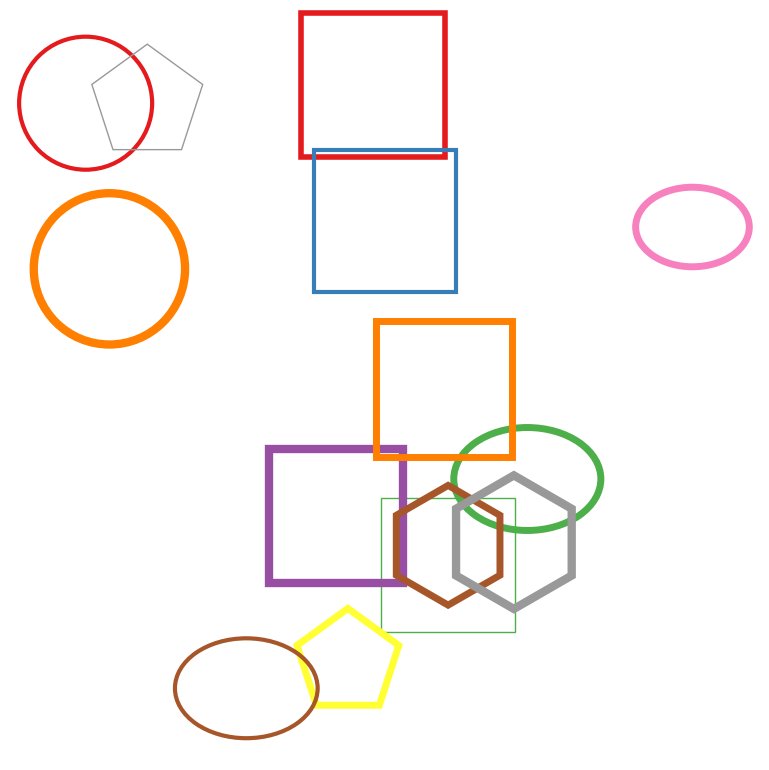[{"shape": "circle", "thickness": 1.5, "radius": 0.43, "center": [0.111, 0.866]}, {"shape": "square", "thickness": 2, "radius": 0.47, "center": [0.484, 0.889]}, {"shape": "square", "thickness": 1.5, "radius": 0.46, "center": [0.5, 0.713]}, {"shape": "oval", "thickness": 2.5, "radius": 0.48, "center": [0.685, 0.378]}, {"shape": "square", "thickness": 0.5, "radius": 0.44, "center": [0.582, 0.266]}, {"shape": "square", "thickness": 3, "radius": 0.44, "center": [0.436, 0.33]}, {"shape": "circle", "thickness": 3, "radius": 0.49, "center": [0.142, 0.651]}, {"shape": "square", "thickness": 2.5, "radius": 0.44, "center": [0.577, 0.495]}, {"shape": "pentagon", "thickness": 2.5, "radius": 0.35, "center": [0.452, 0.14]}, {"shape": "oval", "thickness": 1.5, "radius": 0.46, "center": [0.32, 0.106]}, {"shape": "hexagon", "thickness": 2.5, "radius": 0.39, "center": [0.582, 0.292]}, {"shape": "oval", "thickness": 2.5, "radius": 0.37, "center": [0.899, 0.705]}, {"shape": "pentagon", "thickness": 0.5, "radius": 0.38, "center": [0.191, 0.867]}, {"shape": "hexagon", "thickness": 3, "radius": 0.43, "center": [0.667, 0.296]}]